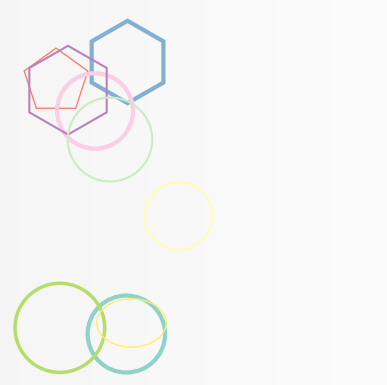[{"shape": "circle", "thickness": 3, "radius": 0.5, "center": [0.326, 0.132]}, {"shape": "circle", "thickness": 1.5, "radius": 0.44, "center": [0.461, 0.439]}, {"shape": "pentagon", "thickness": 1, "radius": 0.43, "center": [0.145, 0.789]}, {"shape": "hexagon", "thickness": 3, "radius": 0.53, "center": [0.329, 0.839]}, {"shape": "circle", "thickness": 2.5, "radius": 0.58, "center": [0.154, 0.148]}, {"shape": "circle", "thickness": 3, "radius": 0.49, "center": [0.245, 0.712]}, {"shape": "hexagon", "thickness": 1.5, "radius": 0.58, "center": [0.176, 0.766]}, {"shape": "circle", "thickness": 1.5, "radius": 0.55, "center": [0.284, 0.638]}, {"shape": "oval", "thickness": 1, "radius": 0.45, "center": [0.339, 0.161]}]